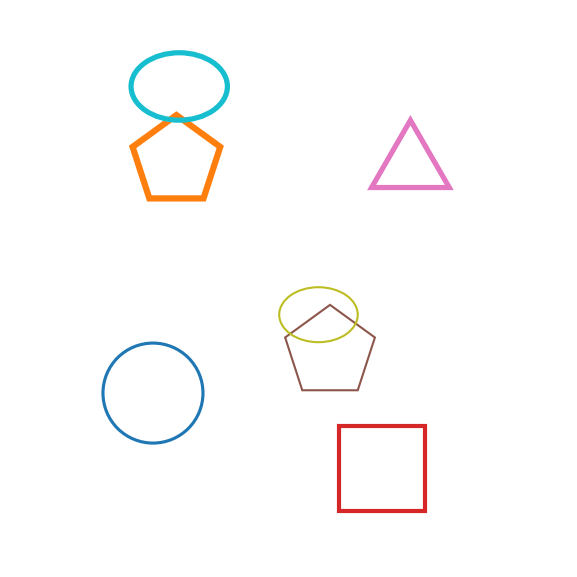[{"shape": "circle", "thickness": 1.5, "radius": 0.43, "center": [0.265, 0.318]}, {"shape": "pentagon", "thickness": 3, "radius": 0.4, "center": [0.305, 0.72]}, {"shape": "square", "thickness": 2, "radius": 0.37, "center": [0.661, 0.189]}, {"shape": "pentagon", "thickness": 1, "radius": 0.41, "center": [0.571, 0.389]}, {"shape": "triangle", "thickness": 2.5, "radius": 0.39, "center": [0.711, 0.713]}, {"shape": "oval", "thickness": 1, "radius": 0.34, "center": [0.551, 0.454]}, {"shape": "oval", "thickness": 2.5, "radius": 0.42, "center": [0.31, 0.849]}]